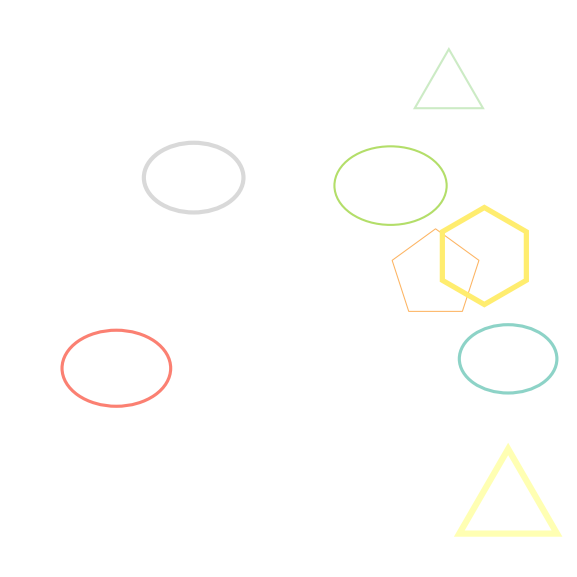[{"shape": "oval", "thickness": 1.5, "radius": 0.42, "center": [0.88, 0.378]}, {"shape": "triangle", "thickness": 3, "radius": 0.49, "center": [0.88, 0.124]}, {"shape": "oval", "thickness": 1.5, "radius": 0.47, "center": [0.201, 0.361]}, {"shape": "pentagon", "thickness": 0.5, "radius": 0.4, "center": [0.754, 0.524]}, {"shape": "oval", "thickness": 1, "radius": 0.49, "center": [0.676, 0.678]}, {"shape": "oval", "thickness": 2, "radius": 0.43, "center": [0.335, 0.692]}, {"shape": "triangle", "thickness": 1, "radius": 0.34, "center": [0.777, 0.846]}, {"shape": "hexagon", "thickness": 2.5, "radius": 0.42, "center": [0.839, 0.556]}]